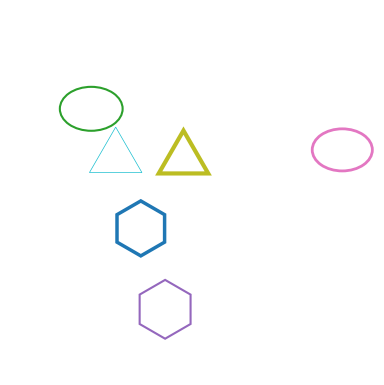[{"shape": "hexagon", "thickness": 2.5, "radius": 0.36, "center": [0.366, 0.407]}, {"shape": "oval", "thickness": 1.5, "radius": 0.41, "center": [0.237, 0.717]}, {"shape": "hexagon", "thickness": 1.5, "radius": 0.38, "center": [0.429, 0.197]}, {"shape": "oval", "thickness": 2, "radius": 0.39, "center": [0.889, 0.611]}, {"shape": "triangle", "thickness": 3, "radius": 0.37, "center": [0.477, 0.587]}, {"shape": "triangle", "thickness": 0.5, "radius": 0.39, "center": [0.3, 0.591]}]